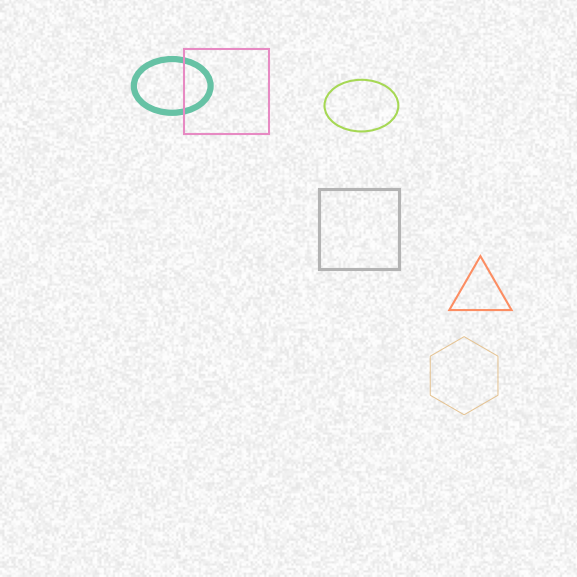[{"shape": "oval", "thickness": 3, "radius": 0.33, "center": [0.298, 0.85]}, {"shape": "triangle", "thickness": 1, "radius": 0.31, "center": [0.832, 0.493]}, {"shape": "square", "thickness": 1, "radius": 0.37, "center": [0.392, 0.841]}, {"shape": "oval", "thickness": 1, "radius": 0.32, "center": [0.626, 0.816]}, {"shape": "hexagon", "thickness": 0.5, "radius": 0.34, "center": [0.804, 0.349]}, {"shape": "square", "thickness": 1.5, "radius": 0.35, "center": [0.622, 0.602]}]